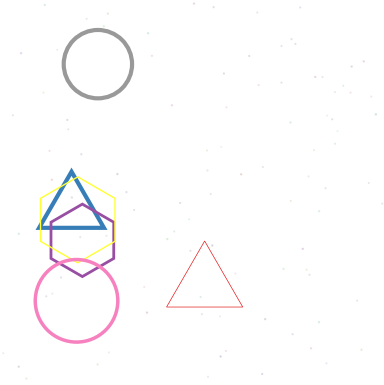[{"shape": "triangle", "thickness": 0.5, "radius": 0.57, "center": [0.532, 0.26]}, {"shape": "triangle", "thickness": 3, "radius": 0.49, "center": [0.186, 0.457]}, {"shape": "hexagon", "thickness": 2, "radius": 0.47, "center": [0.214, 0.376]}, {"shape": "hexagon", "thickness": 1, "radius": 0.56, "center": [0.202, 0.429]}, {"shape": "circle", "thickness": 2.5, "radius": 0.54, "center": [0.199, 0.219]}, {"shape": "circle", "thickness": 3, "radius": 0.44, "center": [0.254, 0.833]}]